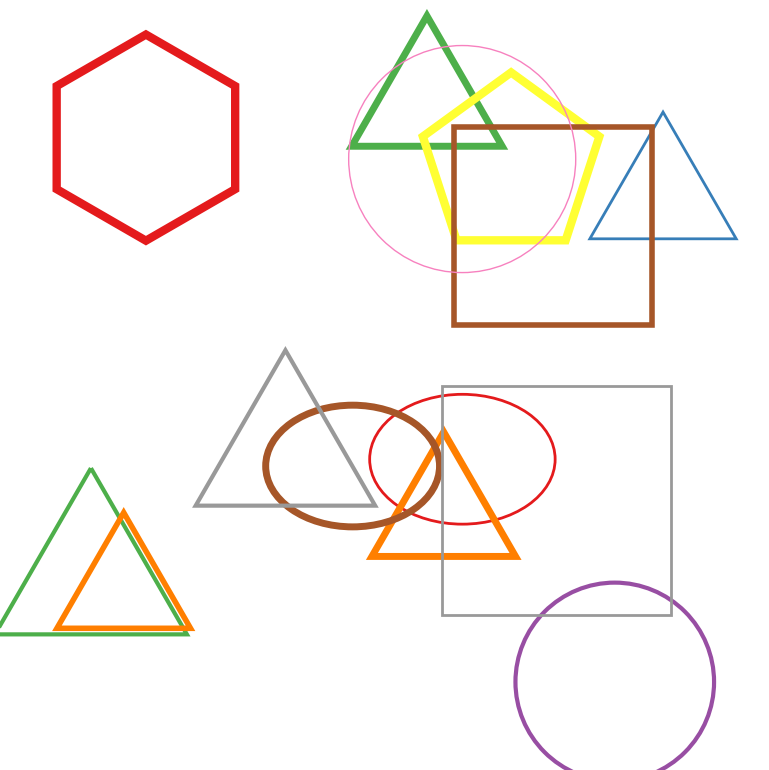[{"shape": "oval", "thickness": 1, "radius": 0.6, "center": [0.601, 0.404]}, {"shape": "hexagon", "thickness": 3, "radius": 0.67, "center": [0.19, 0.821]}, {"shape": "triangle", "thickness": 1, "radius": 0.55, "center": [0.861, 0.745]}, {"shape": "triangle", "thickness": 2.5, "radius": 0.56, "center": [0.554, 0.866]}, {"shape": "triangle", "thickness": 1.5, "radius": 0.72, "center": [0.118, 0.248]}, {"shape": "circle", "thickness": 1.5, "radius": 0.64, "center": [0.798, 0.114]}, {"shape": "triangle", "thickness": 2.5, "radius": 0.54, "center": [0.576, 0.331]}, {"shape": "triangle", "thickness": 2, "radius": 0.5, "center": [0.161, 0.234]}, {"shape": "pentagon", "thickness": 3, "radius": 0.6, "center": [0.664, 0.785]}, {"shape": "square", "thickness": 2, "radius": 0.64, "center": [0.718, 0.707]}, {"shape": "oval", "thickness": 2.5, "radius": 0.56, "center": [0.458, 0.395]}, {"shape": "circle", "thickness": 0.5, "radius": 0.74, "center": [0.6, 0.793]}, {"shape": "triangle", "thickness": 1.5, "radius": 0.67, "center": [0.371, 0.411]}, {"shape": "square", "thickness": 1, "radius": 0.74, "center": [0.723, 0.35]}]